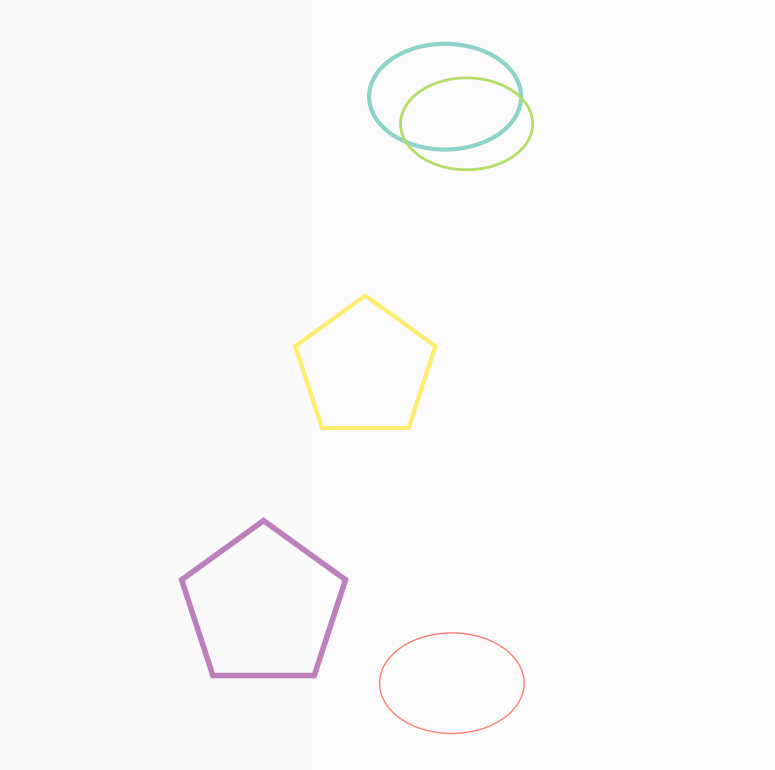[{"shape": "oval", "thickness": 1.5, "radius": 0.49, "center": [0.574, 0.874]}, {"shape": "oval", "thickness": 0.5, "radius": 0.47, "center": [0.583, 0.113]}, {"shape": "oval", "thickness": 1, "radius": 0.43, "center": [0.602, 0.839]}, {"shape": "pentagon", "thickness": 2, "radius": 0.56, "center": [0.34, 0.213]}, {"shape": "pentagon", "thickness": 1.5, "radius": 0.48, "center": [0.471, 0.521]}]